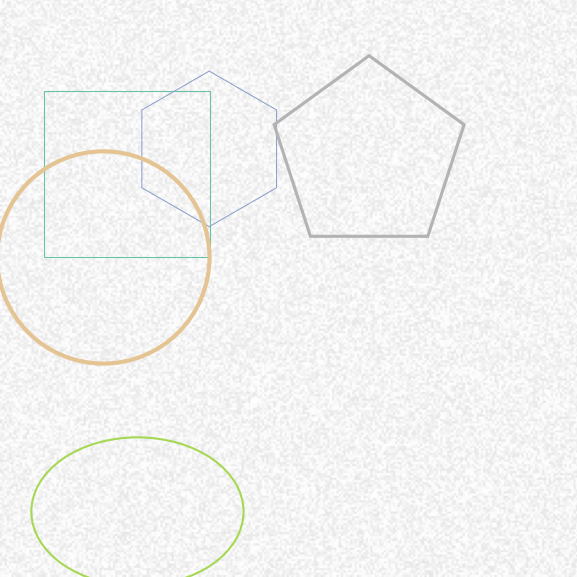[{"shape": "square", "thickness": 0.5, "radius": 0.72, "center": [0.22, 0.697]}, {"shape": "hexagon", "thickness": 0.5, "radius": 0.67, "center": [0.362, 0.741]}, {"shape": "oval", "thickness": 1, "radius": 0.92, "center": [0.238, 0.113]}, {"shape": "circle", "thickness": 2, "radius": 0.92, "center": [0.179, 0.553]}, {"shape": "pentagon", "thickness": 1.5, "radius": 0.86, "center": [0.639, 0.73]}]